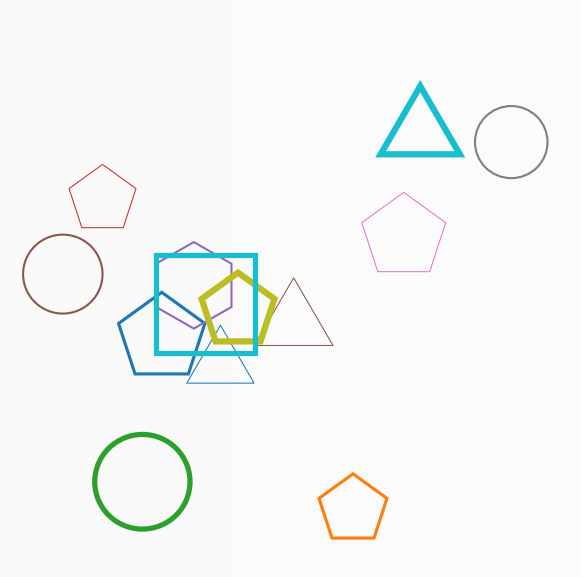[{"shape": "triangle", "thickness": 0.5, "radius": 0.33, "center": [0.379, 0.369]}, {"shape": "pentagon", "thickness": 1.5, "radius": 0.39, "center": [0.278, 0.415]}, {"shape": "pentagon", "thickness": 1.5, "radius": 0.31, "center": [0.607, 0.117]}, {"shape": "circle", "thickness": 2.5, "radius": 0.41, "center": [0.245, 0.165]}, {"shape": "pentagon", "thickness": 0.5, "radius": 0.3, "center": [0.176, 0.654]}, {"shape": "hexagon", "thickness": 1, "radius": 0.37, "center": [0.333, 0.505]}, {"shape": "triangle", "thickness": 0.5, "radius": 0.39, "center": [0.505, 0.44]}, {"shape": "circle", "thickness": 1, "radius": 0.34, "center": [0.108, 0.524]}, {"shape": "pentagon", "thickness": 0.5, "radius": 0.38, "center": [0.695, 0.59]}, {"shape": "circle", "thickness": 1, "radius": 0.31, "center": [0.88, 0.753]}, {"shape": "pentagon", "thickness": 3, "radius": 0.33, "center": [0.409, 0.461]}, {"shape": "triangle", "thickness": 3, "radius": 0.39, "center": [0.723, 0.771]}, {"shape": "square", "thickness": 2.5, "radius": 0.42, "center": [0.354, 0.473]}]